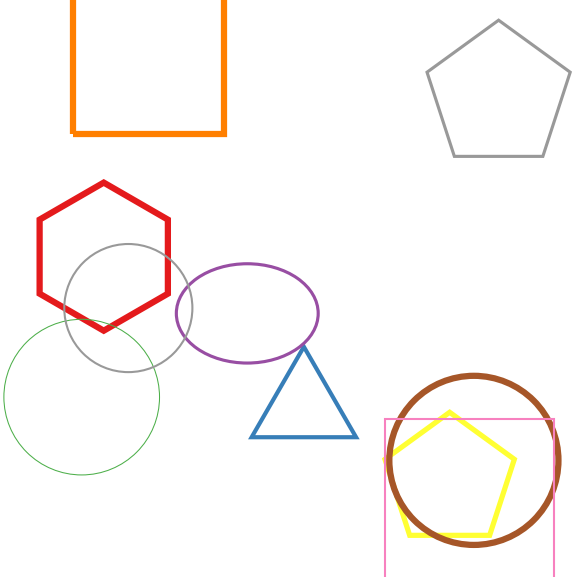[{"shape": "hexagon", "thickness": 3, "radius": 0.64, "center": [0.18, 0.555]}, {"shape": "triangle", "thickness": 2, "radius": 0.52, "center": [0.526, 0.294]}, {"shape": "circle", "thickness": 0.5, "radius": 0.67, "center": [0.141, 0.311]}, {"shape": "oval", "thickness": 1.5, "radius": 0.61, "center": [0.428, 0.456]}, {"shape": "square", "thickness": 3, "radius": 0.65, "center": [0.257, 0.897]}, {"shape": "pentagon", "thickness": 2.5, "radius": 0.59, "center": [0.779, 0.167]}, {"shape": "circle", "thickness": 3, "radius": 0.73, "center": [0.821, 0.202]}, {"shape": "square", "thickness": 1, "radius": 0.73, "center": [0.813, 0.128]}, {"shape": "circle", "thickness": 1, "radius": 0.55, "center": [0.222, 0.466]}, {"shape": "pentagon", "thickness": 1.5, "radius": 0.65, "center": [0.863, 0.834]}]